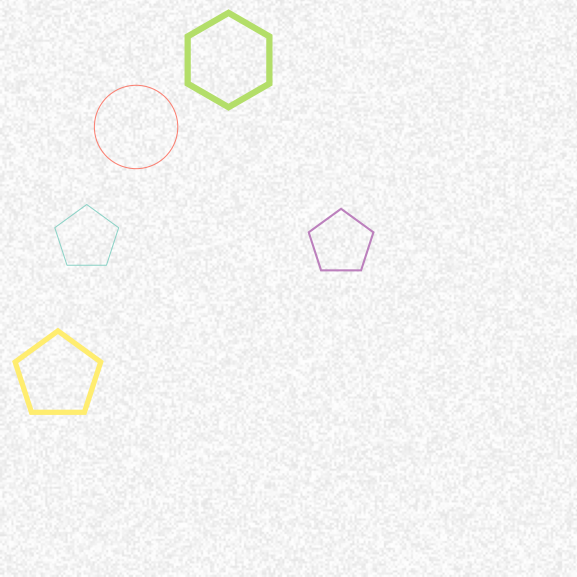[{"shape": "pentagon", "thickness": 0.5, "radius": 0.29, "center": [0.15, 0.587]}, {"shape": "circle", "thickness": 0.5, "radius": 0.36, "center": [0.236, 0.779]}, {"shape": "hexagon", "thickness": 3, "radius": 0.41, "center": [0.396, 0.895]}, {"shape": "pentagon", "thickness": 1, "radius": 0.29, "center": [0.591, 0.579]}, {"shape": "pentagon", "thickness": 2.5, "radius": 0.39, "center": [0.1, 0.348]}]